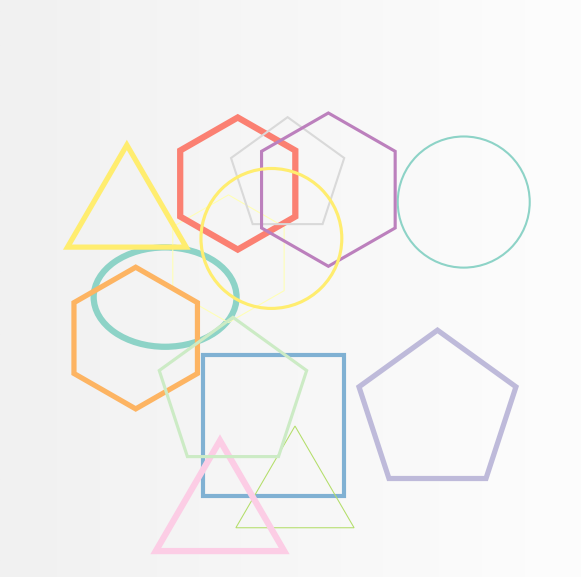[{"shape": "circle", "thickness": 1, "radius": 0.57, "center": [0.798, 0.649]}, {"shape": "oval", "thickness": 3, "radius": 0.61, "center": [0.284, 0.485]}, {"shape": "hexagon", "thickness": 0.5, "radius": 0.55, "center": [0.393, 0.551]}, {"shape": "pentagon", "thickness": 2.5, "radius": 0.71, "center": [0.753, 0.285]}, {"shape": "hexagon", "thickness": 3, "radius": 0.57, "center": [0.409, 0.681]}, {"shape": "square", "thickness": 2, "radius": 0.61, "center": [0.47, 0.262]}, {"shape": "hexagon", "thickness": 2.5, "radius": 0.61, "center": [0.233, 0.414]}, {"shape": "triangle", "thickness": 0.5, "radius": 0.59, "center": [0.508, 0.144]}, {"shape": "triangle", "thickness": 3, "radius": 0.64, "center": [0.378, 0.109]}, {"shape": "pentagon", "thickness": 1, "radius": 0.51, "center": [0.495, 0.694]}, {"shape": "hexagon", "thickness": 1.5, "radius": 0.66, "center": [0.565, 0.671]}, {"shape": "pentagon", "thickness": 1.5, "radius": 0.67, "center": [0.401, 0.316]}, {"shape": "triangle", "thickness": 2.5, "radius": 0.59, "center": [0.218, 0.63]}, {"shape": "circle", "thickness": 1.5, "radius": 0.61, "center": [0.467, 0.586]}]